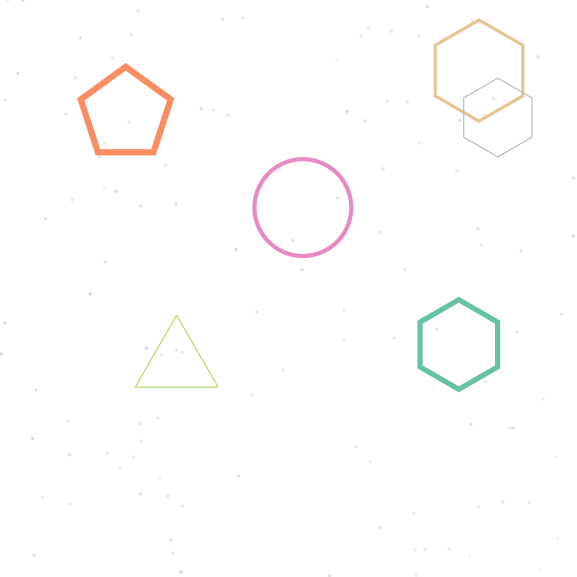[{"shape": "hexagon", "thickness": 2.5, "radius": 0.39, "center": [0.795, 0.403]}, {"shape": "pentagon", "thickness": 3, "radius": 0.41, "center": [0.218, 0.802]}, {"shape": "circle", "thickness": 2, "radius": 0.42, "center": [0.524, 0.64]}, {"shape": "triangle", "thickness": 0.5, "radius": 0.41, "center": [0.306, 0.37]}, {"shape": "hexagon", "thickness": 1.5, "radius": 0.44, "center": [0.829, 0.877]}, {"shape": "hexagon", "thickness": 0.5, "radius": 0.34, "center": [0.862, 0.796]}]